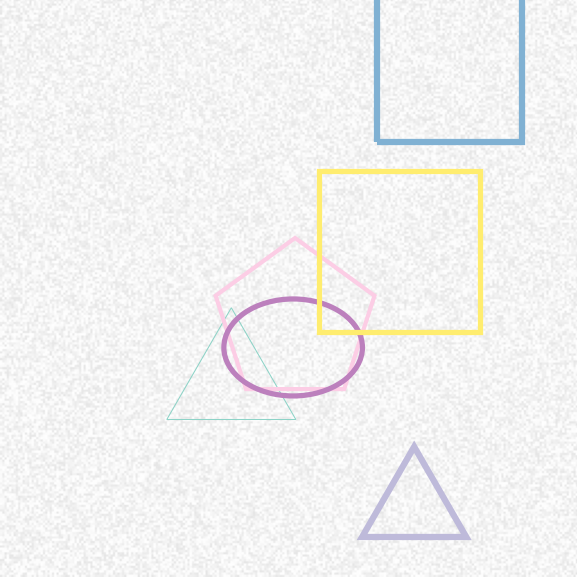[{"shape": "triangle", "thickness": 0.5, "radius": 0.64, "center": [0.401, 0.337]}, {"shape": "triangle", "thickness": 3, "radius": 0.52, "center": [0.717, 0.121]}, {"shape": "square", "thickness": 3, "radius": 0.63, "center": [0.778, 0.879]}, {"shape": "pentagon", "thickness": 2, "radius": 0.72, "center": [0.511, 0.442]}, {"shape": "oval", "thickness": 2.5, "radius": 0.6, "center": [0.508, 0.397]}, {"shape": "square", "thickness": 2.5, "radius": 0.7, "center": [0.692, 0.563]}]